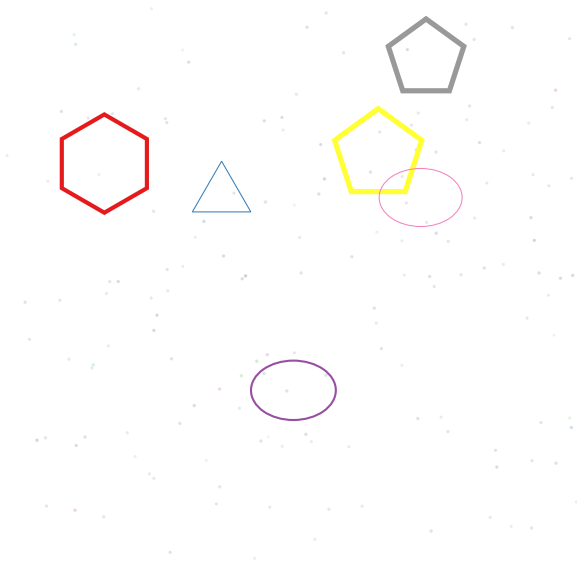[{"shape": "hexagon", "thickness": 2, "radius": 0.43, "center": [0.181, 0.716]}, {"shape": "triangle", "thickness": 0.5, "radius": 0.29, "center": [0.384, 0.661]}, {"shape": "oval", "thickness": 1, "radius": 0.37, "center": [0.508, 0.323]}, {"shape": "pentagon", "thickness": 2.5, "radius": 0.4, "center": [0.655, 0.732]}, {"shape": "oval", "thickness": 0.5, "radius": 0.36, "center": [0.728, 0.657]}, {"shape": "pentagon", "thickness": 2.5, "radius": 0.34, "center": [0.738, 0.898]}]